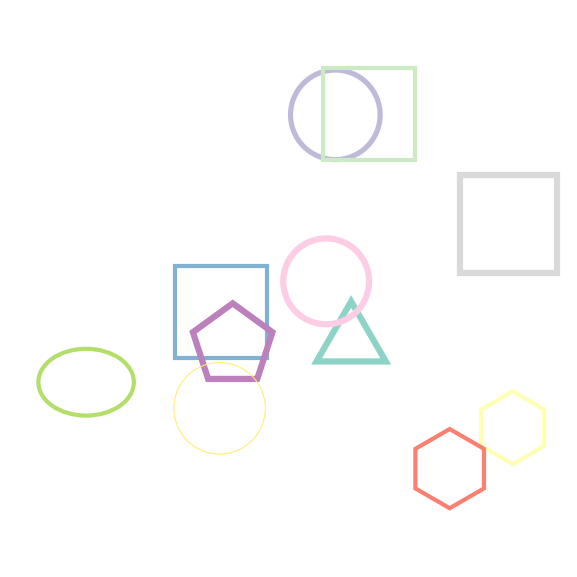[{"shape": "triangle", "thickness": 3, "radius": 0.35, "center": [0.608, 0.408]}, {"shape": "hexagon", "thickness": 2, "radius": 0.32, "center": [0.888, 0.258]}, {"shape": "circle", "thickness": 2.5, "radius": 0.39, "center": [0.581, 0.8]}, {"shape": "hexagon", "thickness": 2, "radius": 0.34, "center": [0.779, 0.188]}, {"shape": "square", "thickness": 2, "radius": 0.4, "center": [0.383, 0.459]}, {"shape": "oval", "thickness": 2, "radius": 0.41, "center": [0.149, 0.337]}, {"shape": "circle", "thickness": 3, "radius": 0.37, "center": [0.565, 0.512]}, {"shape": "square", "thickness": 3, "radius": 0.42, "center": [0.881, 0.611]}, {"shape": "pentagon", "thickness": 3, "radius": 0.36, "center": [0.403, 0.402]}, {"shape": "square", "thickness": 2, "radius": 0.4, "center": [0.639, 0.802]}, {"shape": "circle", "thickness": 0.5, "radius": 0.4, "center": [0.38, 0.292]}]